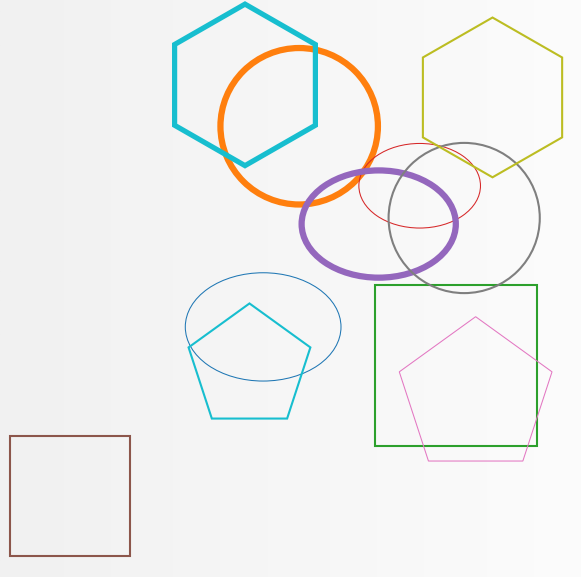[{"shape": "oval", "thickness": 0.5, "radius": 0.67, "center": [0.453, 0.433]}, {"shape": "circle", "thickness": 3, "radius": 0.68, "center": [0.515, 0.781]}, {"shape": "square", "thickness": 1, "radius": 0.7, "center": [0.784, 0.366]}, {"shape": "oval", "thickness": 0.5, "radius": 0.52, "center": [0.722, 0.677]}, {"shape": "oval", "thickness": 3, "radius": 0.66, "center": [0.652, 0.611]}, {"shape": "square", "thickness": 1, "radius": 0.52, "center": [0.12, 0.141]}, {"shape": "pentagon", "thickness": 0.5, "radius": 0.69, "center": [0.818, 0.313]}, {"shape": "circle", "thickness": 1, "radius": 0.65, "center": [0.799, 0.622]}, {"shape": "hexagon", "thickness": 1, "radius": 0.69, "center": [0.847, 0.83]}, {"shape": "pentagon", "thickness": 1, "radius": 0.55, "center": [0.429, 0.363]}, {"shape": "hexagon", "thickness": 2.5, "radius": 0.7, "center": [0.422, 0.852]}]